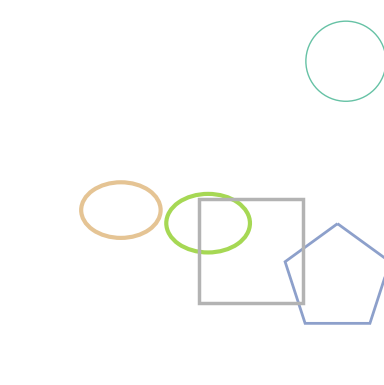[{"shape": "circle", "thickness": 1, "radius": 0.52, "center": [0.898, 0.841]}, {"shape": "pentagon", "thickness": 2, "radius": 0.72, "center": [0.877, 0.276]}, {"shape": "oval", "thickness": 3, "radius": 0.54, "center": [0.541, 0.42]}, {"shape": "oval", "thickness": 3, "radius": 0.52, "center": [0.314, 0.454]}, {"shape": "square", "thickness": 2.5, "radius": 0.68, "center": [0.653, 0.347]}]